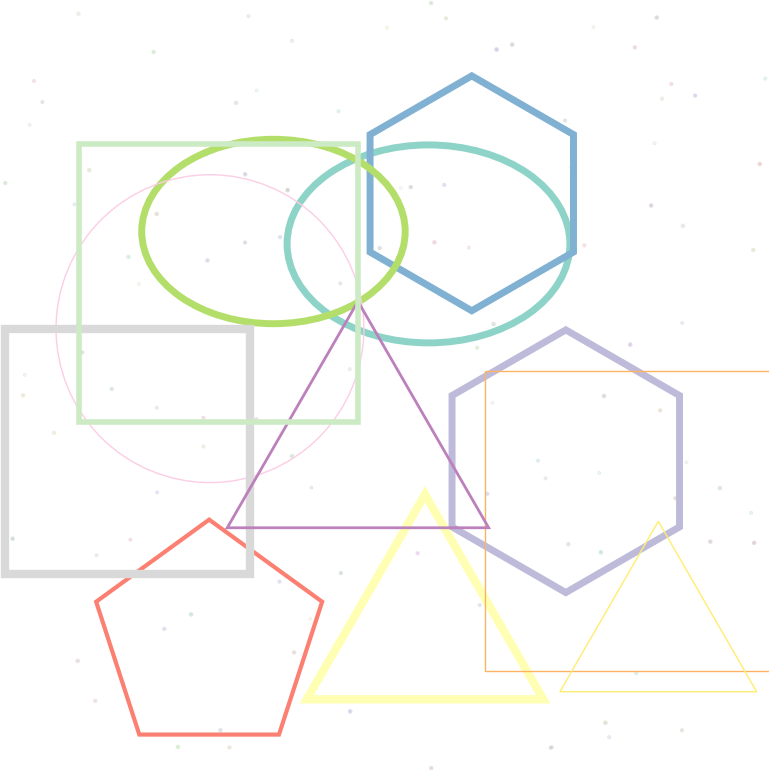[{"shape": "oval", "thickness": 2.5, "radius": 0.92, "center": [0.556, 0.683]}, {"shape": "triangle", "thickness": 3, "radius": 0.89, "center": [0.552, 0.18]}, {"shape": "hexagon", "thickness": 2.5, "radius": 0.85, "center": [0.735, 0.401]}, {"shape": "pentagon", "thickness": 1.5, "radius": 0.77, "center": [0.272, 0.171]}, {"shape": "hexagon", "thickness": 2.5, "radius": 0.76, "center": [0.613, 0.749]}, {"shape": "square", "thickness": 0.5, "radius": 0.97, "center": [0.824, 0.323]}, {"shape": "oval", "thickness": 2.5, "radius": 0.86, "center": [0.355, 0.699]}, {"shape": "circle", "thickness": 0.5, "radius": 1.0, "center": [0.273, 0.573]}, {"shape": "square", "thickness": 3, "radius": 0.79, "center": [0.165, 0.414]}, {"shape": "triangle", "thickness": 1, "radius": 0.98, "center": [0.465, 0.413]}, {"shape": "square", "thickness": 2, "radius": 0.9, "center": [0.284, 0.632]}, {"shape": "triangle", "thickness": 0.5, "radius": 0.74, "center": [0.855, 0.175]}]